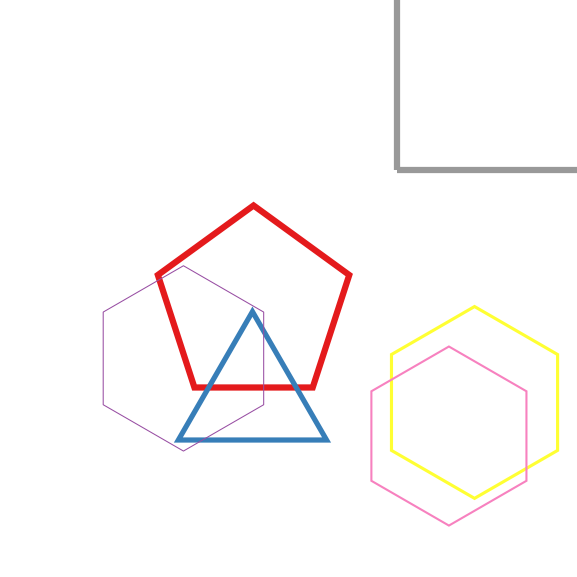[{"shape": "pentagon", "thickness": 3, "radius": 0.87, "center": [0.439, 0.469]}, {"shape": "triangle", "thickness": 2.5, "radius": 0.74, "center": [0.437, 0.311]}, {"shape": "hexagon", "thickness": 0.5, "radius": 0.8, "center": [0.318, 0.379]}, {"shape": "hexagon", "thickness": 1.5, "radius": 0.83, "center": [0.822, 0.302]}, {"shape": "hexagon", "thickness": 1, "radius": 0.78, "center": [0.777, 0.244]}, {"shape": "square", "thickness": 3, "radius": 0.83, "center": [0.853, 0.871]}]